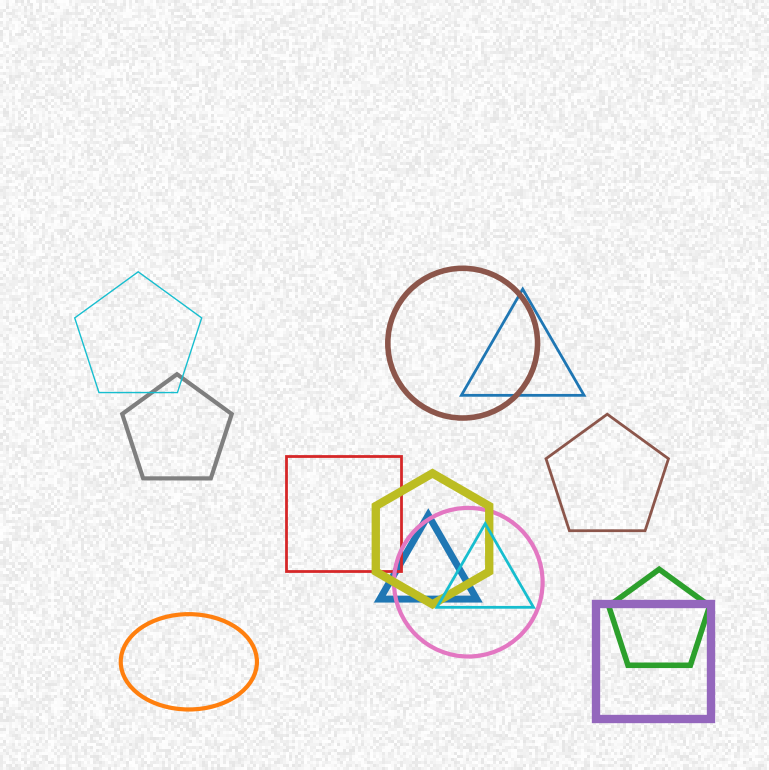[{"shape": "triangle", "thickness": 1, "radius": 0.46, "center": [0.679, 0.533]}, {"shape": "triangle", "thickness": 2.5, "radius": 0.36, "center": [0.556, 0.258]}, {"shape": "oval", "thickness": 1.5, "radius": 0.44, "center": [0.245, 0.14]}, {"shape": "pentagon", "thickness": 2, "radius": 0.34, "center": [0.856, 0.192]}, {"shape": "square", "thickness": 1, "radius": 0.37, "center": [0.446, 0.333]}, {"shape": "square", "thickness": 3, "radius": 0.37, "center": [0.849, 0.141]}, {"shape": "pentagon", "thickness": 1, "radius": 0.42, "center": [0.789, 0.378]}, {"shape": "circle", "thickness": 2, "radius": 0.49, "center": [0.601, 0.554]}, {"shape": "circle", "thickness": 1.5, "radius": 0.48, "center": [0.608, 0.244]}, {"shape": "pentagon", "thickness": 1.5, "radius": 0.37, "center": [0.23, 0.439]}, {"shape": "hexagon", "thickness": 3, "radius": 0.43, "center": [0.562, 0.3]}, {"shape": "pentagon", "thickness": 0.5, "radius": 0.43, "center": [0.179, 0.56]}, {"shape": "triangle", "thickness": 1, "radius": 0.36, "center": [0.63, 0.247]}]